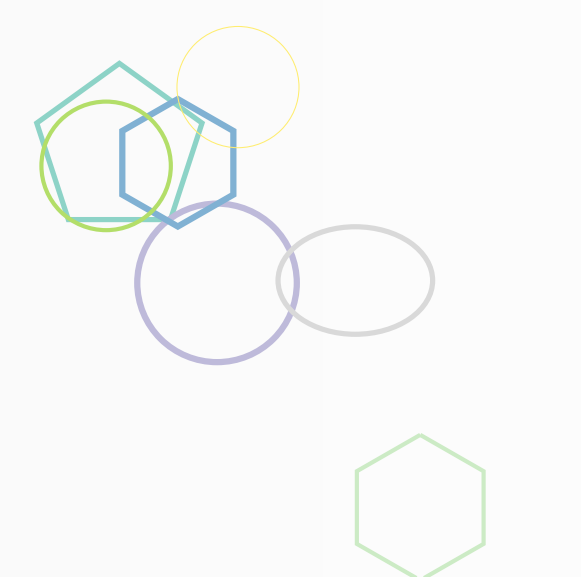[{"shape": "pentagon", "thickness": 2.5, "radius": 0.75, "center": [0.205, 0.74]}, {"shape": "circle", "thickness": 3, "radius": 0.69, "center": [0.373, 0.509]}, {"shape": "hexagon", "thickness": 3, "radius": 0.55, "center": [0.306, 0.717]}, {"shape": "circle", "thickness": 2, "radius": 0.56, "center": [0.183, 0.712]}, {"shape": "oval", "thickness": 2.5, "radius": 0.66, "center": [0.611, 0.513]}, {"shape": "hexagon", "thickness": 2, "radius": 0.63, "center": [0.723, 0.12]}, {"shape": "circle", "thickness": 0.5, "radius": 0.52, "center": [0.409, 0.848]}]